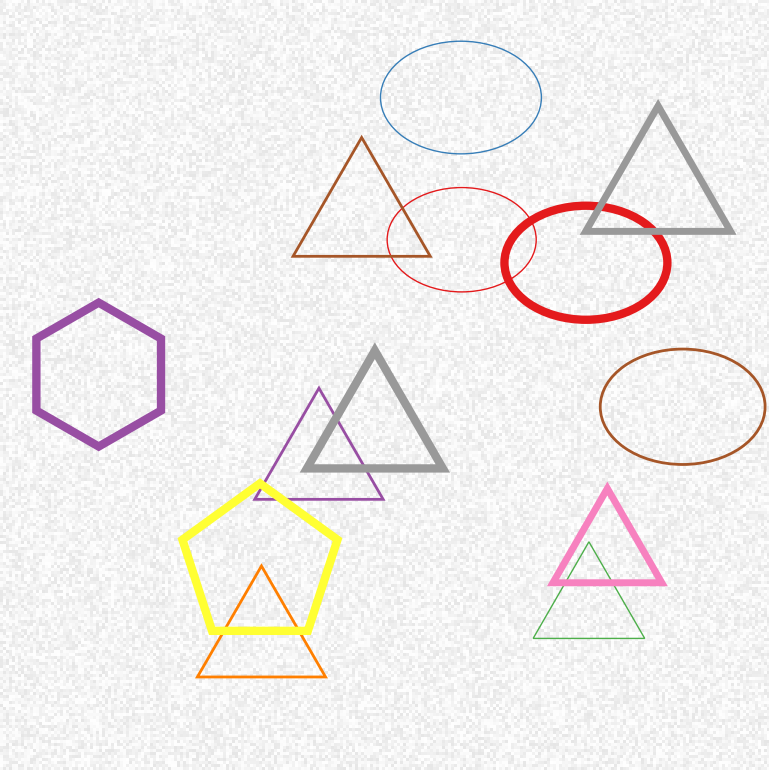[{"shape": "oval", "thickness": 0.5, "radius": 0.48, "center": [0.6, 0.689]}, {"shape": "oval", "thickness": 3, "radius": 0.53, "center": [0.761, 0.659]}, {"shape": "oval", "thickness": 0.5, "radius": 0.52, "center": [0.599, 0.873]}, {"shape": "triangle", "thickness": 0.5, "radius": 0.42, "center": [0.765, 0.213]}, {"shape": "triangle", "thickness": 1, "radius": 0.48, "center": [0.414, 0.4]}, {"shape": "hexagon", "thickness": 3, "radius": 0.47, "center": [0.128, 0.514]}, {"shape": "triangle", "thickness": 1, "radius": 0.48, "center": [0.34, 0.169]}, {"shape": "pentagon", "thickness": 3, "radius": 0.53, "center": [0.338, 0.266]}, {"shape": "oval", "thickness": 1, "radius": 0.54, "center": [0.887, 0.472]}, {"shape": "triangle", "thickness": 1, "radius": 0.51, "center": [0.47, 0.719]}, {"shape": "triangle", "thickness": 2.5, "radius": 0.41, "center": [0.789, 0.284]}, {"shape": "triangle", "thickness": 2.5, "radius": 0.54, "center": [0.855, 0.754]}, {"shape": "triangle", "thickness": 3, "radius": 0.51, "center": [0.487, 0.443]}]